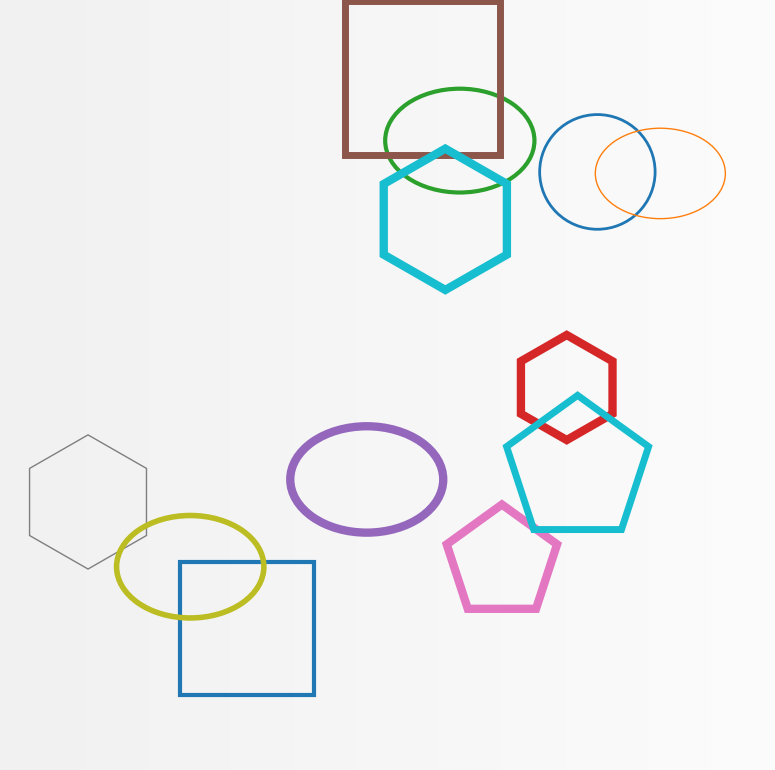[{"shape": "square", "thickness": 1.5, "radius": 0.43, "center": [0.318, 0.184]}, {"shape": "circle", "thickness": 1, "radius": 0.37, "center": [0.771, 0.777]}, {"shape": "oval", "thickness": 0.5, "radius": 0.42, "center": [0.852, 0.775]}, {"shape": "oval", "thickness": 1.5, "radius": 0.48, "center": [0.593, 0.817]}, {"shape": "hexagon", "thickness": 3, "radius": 0.34, "center": [0.731, 0.497]}, {"shape": "oval", "thickness": 3, "radius": 0.49, "center": [0.473, 0.377]}, {"shape": "square", "thickness": 2.5, "radius": 0.5, "center": [0.545, 0.899]}, {"shape": "pentagon", "thickness": 3, "radius": 0.37, "center": [0.648, 0.27]}, {"shape": "hexagon", "thickness": 0.5, "radius": 0.44, "center": [0.114, 0.348]}, {"shape": "oval", "thickness": 2, "radius": 0.48, "center": [0.245, 0.264]}, {"shape": "hexagon", "thickness": 3, "radius": 0.46, "center": [0.575, 0.715]}, {"shape": "pentagon", "thickness": 2.5, "radius": 0.48, "center": [0.745, 0.39]}]